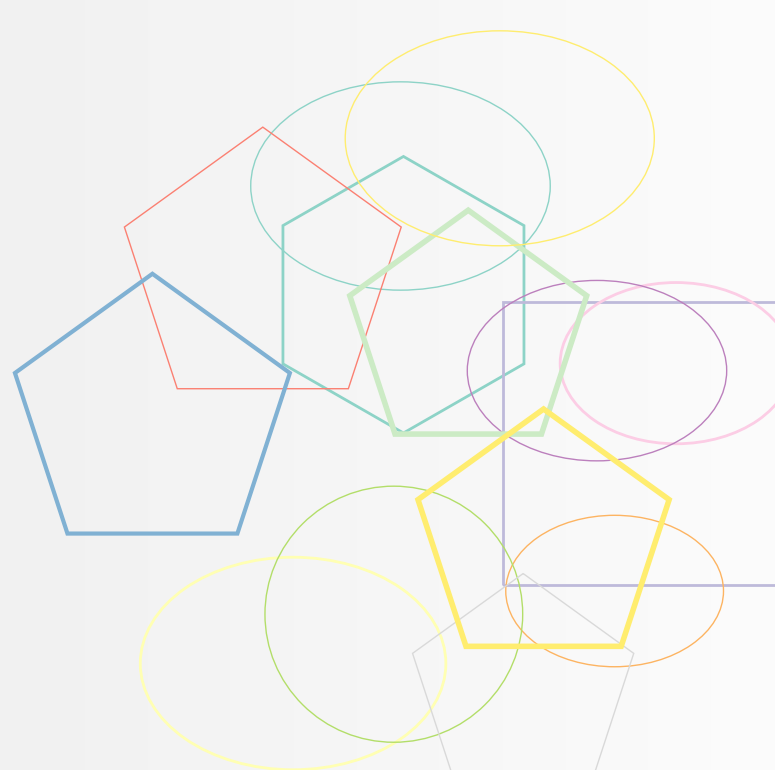[{"shape": "oval", "thickness": 0.5, "radius": 0.97, "center": [0.517, 0.758]}, {"shape": "hexagon", "thickness": 1, "radius": 0.9, "center": [0.521, 0.617]}, {"shape": "oval", "thickness": 1, "radius": 0.99, "center": [0.378, 0.138]}, {"shape": "square", "thickness": 1, "radius": 0.92, "center": [0.832, 0.424]}, {"shape": "pentagon", "thickness": 0.5, "radius": 0.94, "center": [0.339, 0.647]}, {"shape": "pentagon", "thickness": 1.5, "radius": 0.93, "center": [0.197, 0.458]}, {"shape": "oval", "thickness": 0.5, "radius": 0.7, "center": [0.793, 0.232]}, {"shape": "circle", "thickness": 0.5, "radius": 0.83, "center": [0.508, 0.202]}, {"shape": "oval", "thickness": 1, "radius": 0.75, "center": [0.872, 0.528]}, {"shape": "pentagon", "thickness": 0.5, "radius": 0.75, "center": [0.675, 0.105]}, {"shape": "oval", "thickness": 0.5, "radius": 0.84, "center": [0.77, 0.519]}, {"shape": "pentagon", "thickness": 2, "radius": 0.8, "center": [0.604, 0.566]}, {"shape": "oval", "thickness": 0.5, "radius": 1.0, "center": [0.645, 0.82]}, {"shape": "pentagon", "thickness": 2, "radius": 0.85, "center": [0.701, 0.298]}]